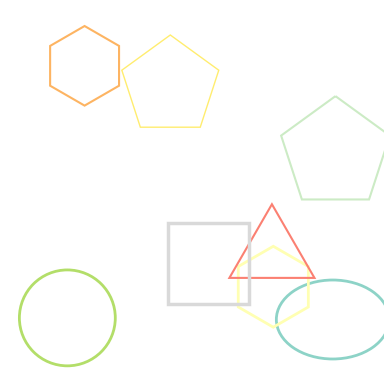[{"shape": "oval", "thickness": 2, "radius": 0.73, "center": [0.864, 0.17]}, {"shape": "hexagon", "thickness": 2, "radius": 0.53, "center": [0.71, 0.255]}, {"shape": "triangle", "thickness": 1.5, "radius": 0.64, "center": [0.706, 0.342]}, {"shape": "hexagon", "thickness": 1.5, "radius": 0.52, "center": [0.22, 0.829]}, {"shape": "circle", "thickness": 2, "radius": 0.62, "center": [0.175, 0.174]}, {"shape": "square", "thickness": 2.5, "radius": 0.52, "center": [0.541, 0.316]}, {"shape": "pentagon", "thickness": 1.5, "radius": 0.74, "center": [0.871, 0.602]}, {"shape": "pentagon", "thickness": 1, "radius": 0.66, "center": [0.442, 0.777]}]